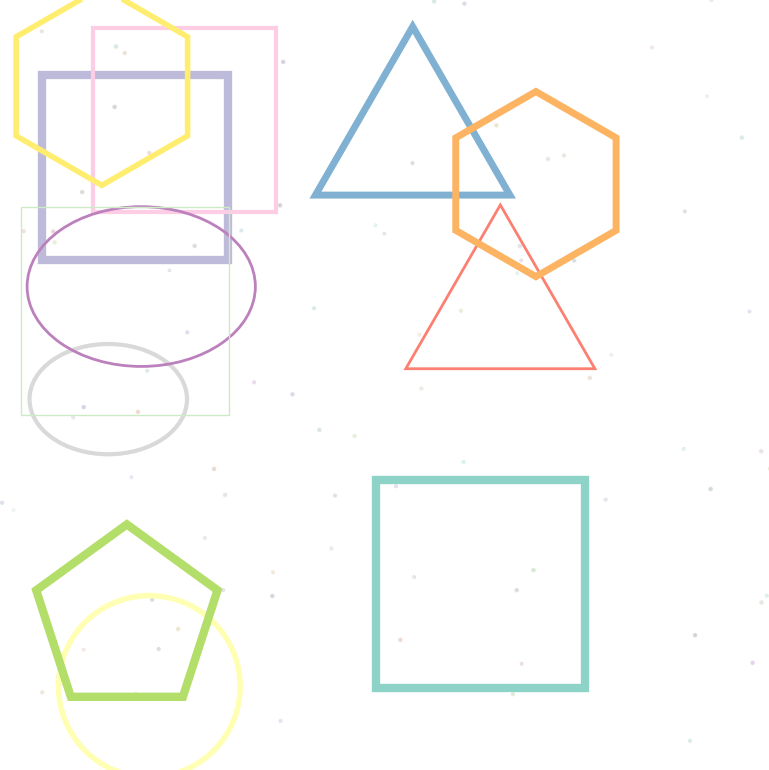[{"shape": "square", "thickness": 3, "radius": 0.68, "center": [0.624, 0.241]}, {"shape": "circle", "thickness": 2, "radius": 0.59, "center": [0.194, 0.109]}, {"shape": "square", "thickness": 3, "radius": 0.6, "center": [0.176, 0.782]}, {"shape": "triangle", "thickness": 1, "radius": 0.71, "center": [0.65, 0.592]}, {"shape": "triangle", "thickness": 2.5, "radius": 0.73, "center": [0.536, 0.82]}, {"shape": "hexagon", "thickness": 2.5, "radius": 0.6, "center": [0.696, 0.761]}, {"shape": "pentagon", "thickness": 3, "radius": 0.62, "center": [0.165, 0.195]}, {"shape": "square", "thickness": 1.5, "radius": 0.59, "center": [0.24, 0.844]}, {"shape": "oval", "thickness": 1.5, "radius": 0.51, "center": [0.141, 0.482]}, {"shape": "oval", "thickness": 1, "radius": 0.74, "center": [0.183, 0.628]}, {"shape": "square", "thickness": 0.5, "radius": 0.68, "center": [0.163, 0.596]}, {"shape": "hexagon", "thickness": 2, "radius": 0.64, "center": [0.132, 0.888]}]